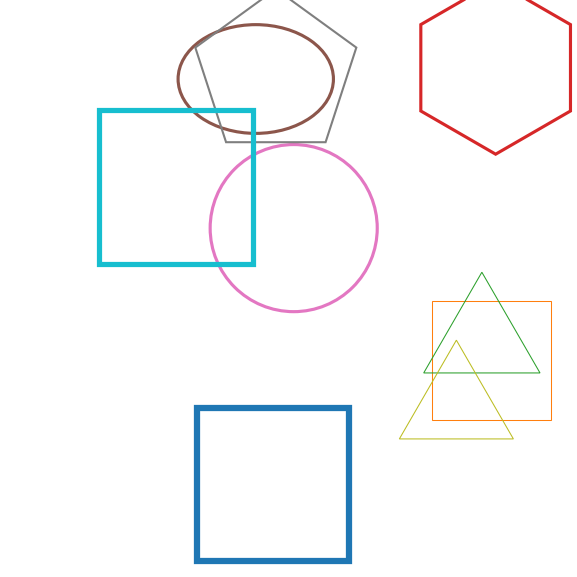[{"shape": "square", "thickness": 3, "radius": 0.66, "center": [0.473, 0.16]}, {"shape": "square", "thickness": 0.5, "radius": 0.52, "center": [0.85, 0.375]}, {"shape": "triangle", "thickness": 0.5, "radius": 0.58, "center": [0.834, 0.411]}, {"shape": "hexagon", "thickness": 1.5, "radius": 0.75, "center": [0.858, 0.882]}, {"shape": "oval", "thickness": 1.5, "radius": 0.67, "center": [0.443, 0.862]}, {"shape": "circle", "thickness": 1.5, "radius": 0.72, "center": [0.509, 0.604]}, {"shape": "pentagon", "thickness": 1, "radius": 0.73, "center": [0.478, 0.871]}, {"shape": "triangle", "thickness": 0.5, "radius": 0.57, "center": [0.79, 0.296]}, {"shape": "square", "thickness": 2.5, "radius": 0.67, "center": [0.305, 0.676]}]